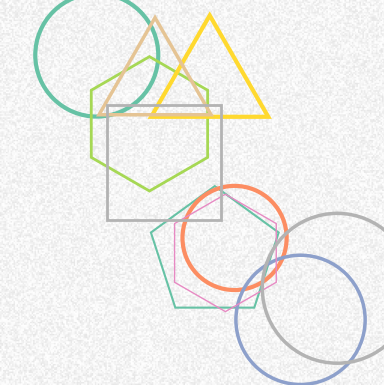[{"shape": "circle", "thickness": 3, "radius": 0.8, "center": [0.251, 0.857]}, {"shape": "pentagon", "thickness": 1.5, "radius": 0.87, "center": [0.558, 0.342]}, {"shape": "circle", "thickness": 3, "radius": 0.68, "center": [0.609, 0.382]}, {"shape": "circle", "thickness": 2.5, "radius": 0.84, "center": [0.781, 0.169]}, {"shape": "hexagon", "thickness": 1, "radius": 0.76, "center": [0.585, 0.343]}, {"shape": "hexagon", "thickness": 2, "radius": 0.87, "center": [0.388, 0.678]}, {"shape": "triangle", "thickness": 3, "radius": 0.88, "center": [0.545, 0.784]}, {"shape": "triangle", "thickness": 2.5, "radius": 0.84, "center": [0.403, 0.786]}, {"shape": "circle", "thickness": 2.5, "radius": 0.97, "center": [0.876, 0.251]}, {"shape": "square", "thickness": 2, "radius": 0.74, "center": [0.426, 0.578]}]